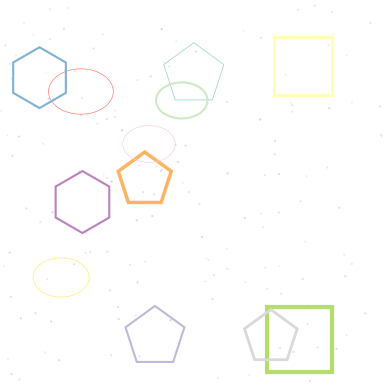[{"shape": "pentagon", "thickness": 0.5, "radius": 0.41, "center": [0.503, 0.807]}, {"shape": "square", "thickness": 2, "radius": 0.38, "center": [0.787, 0.828]}, {"shape": "pentagon", "thickness": 1.5, "radius": 0.4, "center": [0.403, 0.125]}, {"shape": "oval", "thickness": 0.5, "radius": 0.42, "center": [0.21, 0.762]}, {"shape": "hexagon", "thickness": 1.5, "radius": 0.39, "center": [0.103, 0.798]}, {"shape": "pentagon", "thickness": 2.5, "radius": 0.36, "center": [0.376, 0.533]}, {"shape": "square", "thickness": 3, "radius": 0.42, "center": [0.778, 0.119]}, {"shape": "oval", "thickness": 0.5, "radius": 0.34, "center": [0.387, 0.626]}, {"shape": "pentagon", "thickness": 2, "radius": 0.36, "center": [0.704, 0.124]}, {"shape": "hexagon", "thickness": 1.5, "radius": 0.4, "center": [0.214, 0.475]}, {"shape": "oval", "thickness": 1.5, "radius": 0.33, "center": [0.472, 0.739]}, {"shape": "oval", "thickness": 0.5, "radius": 0.36, "center": [0.159, 0.279]}]